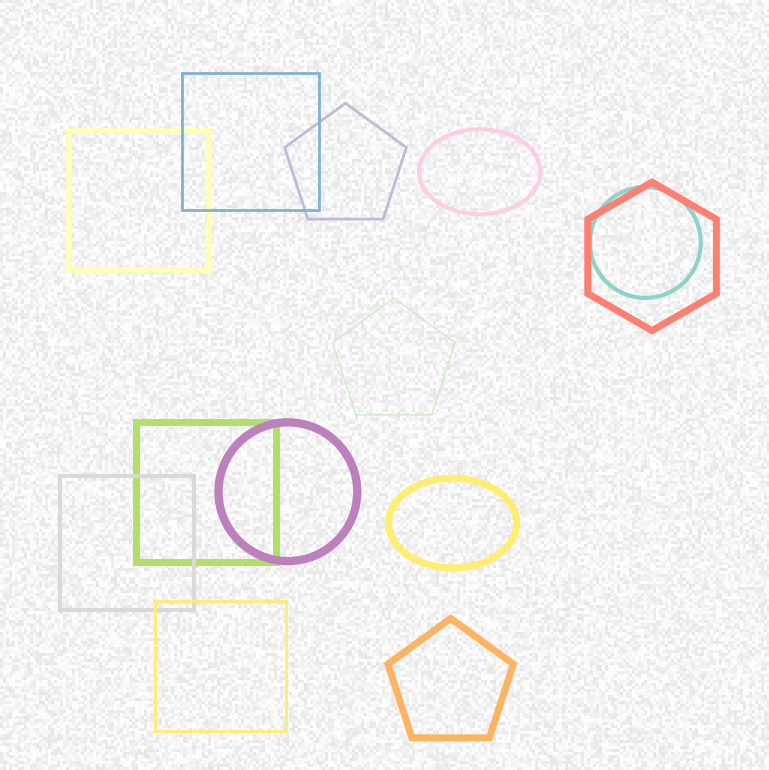[{"shape": "circle", "thickness": 1.5, "radius": 0.36, "center": [0.838, 0.685]}, {"shape": "square", "thickness": 2, "radius": 0.45, "center": [0.181, 0.74]}, {"shape": "pentagon", "thickness": 1, "radius": 0.42, "center": [0.449, 0.783]}, {"shape": "hexagon", "thickness": 2.5, "radius": 0.48, "center": [0.847, 0.667]}, {"shape": "square", "thickness": 1, "radius": 0.44, "center": [0.325, 0.816]}, {"shape": "pentagon", "thickness": 2.5, "radius": 0.43, "center": [0.585, 0.111]}, {"shape": "square", "thickness": 2.5, "radius": 0.45, "center": [0.267, 0.361]}, {"shape": "oval", "thickness": 1.5, "radius": 0.39, "center": [0.623, 0.777]}, {"shape": "square", "thickness": 1.5, "radius": 0.44, "center": [0.165, 0.295]}, {"shape": "circle", "thickness": 3, "radius": 0.45, "center": [0.374, 0.361]}, {"shape": "pentagon", "thickness": 0.5, "radius": 0.42, "center": [0.511, 0.529]}, {"shape": "oval", "thickness": 2.5, "radius": 0.42, "center": [0.588, 0.321]}, {"shape": "square", "thickness": 1, "radius": 0.42, "center": [0.286, 0.135]}]